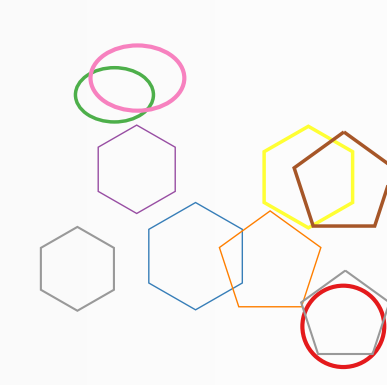[{"shape": "circle", "thickness": 3, "radius": 0.53, "center": [0.886, 0.152]}, {"shape": "hexagon", "thickness": 1, "radius": 0.7, "center": [0.505, 0.335]}, {"shape": "oval", "thickness": 2.5, "radius": 0.5, "center": [0.295, 0.754]}, {"shape": "hexagon", "thickness": 1, "radius": 0.57, "center": [0.353, 0.56]}, {"shape": "pentagon", "thickness": 1, "radius": 0.69, "center": [0.697, 0.315]}, {"shape": "hexagon", "thickness": 2.5, "radius": 0.66, "center": [0.796, 0.54]}, {"shape": "pentagon", "thickness": 2.5, "radius": 0.68, "center": [0.888, 0.522]}, {"shape": "oval", "thickness": 3, "radius": 0.61, "center": [0.355, 0.797]}, {"shape": "hexagon", "thickness": 1.5, "radius": 0.54, "center": [0.2, 0.302]}, {"shape": "pentagon", "thickness": 1.5, "radius": 0.6, "center": [0.891, 0.177]}]